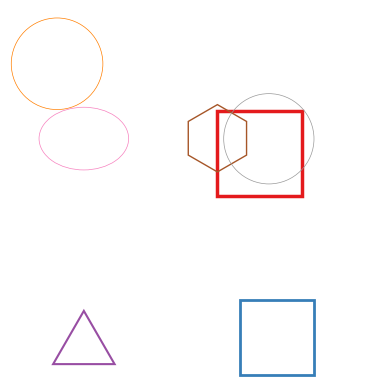[{"shape": "square", "thickness": 2.5, "radius": 0.55, "center": [0.674, 0.601]}, {"shape": "square", "thickness": 2, "radius": 0.49, "center": [0.72, 0.123]}, {"shape": "triangle", "thickness": 1.5, "radius": 0.46, "center": [0.218, 0.1]}, {"shape": "circle", "thickness": 0.5, "radius": 0.59, "center": [0.148, 0.834]}, {"shape": "hexagon", "thickness": 1, "radius": 0.44, "center": [0.565, 0.641]}, {"shape": "oval", "thickness": 0.5, "radius": 0.58, "center": [0.218, 0.64]}, {"shape": "circle", "thickness": 0.5, "radius": 0.59, "center": [0.698, 0.64]}]